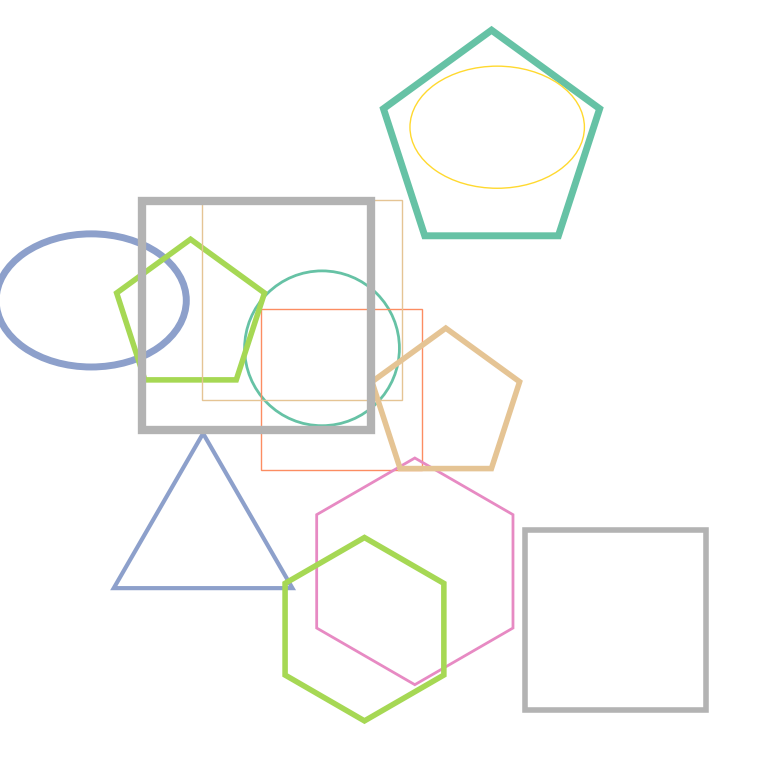[{"shape": "pentagon", "thickness": 2.5, "radius": 0.74, "center": [0.638, 0.813]}, {"shape": "circle", "thickness": 1, "radius": 0.5, "center": [0.418, 0.548]}, {"shape": "square", "thickness": 0.5, "radius": 0.52, "center": [0.443, 0.494]}, {"shape": "oval", "thickness": 2.5, "radius": 0.62, "center": [0.118, 0.61]}, {"shape": "triangle", "thickness": 1.5, "radius": 0.67, "center": [0.264, 0.303]}, {"shape": "hexagon", "thickness": 1, "radius": 0.74, "center": [0.539, 0.258]}, {"shape": "hexagon", "thickness": 2, "radius": 0.6, "center": [0.473, 0.183]}, {"shape": "pentagon", "thickness": 2, "radius": 0.5, "center": [0.248, 0.588]}, {"shape": "oval", "thickness": 0.5, "radius": 0.57, "center": [0.646, 0.835]}, {"shape": "square", "thickness": 0.5, "radius": 0.65, "center": [0.393, 0.61]}, {"shape": "pentagon", "thickness": 2, "radius": 0.5, "center": [0.579, 0.473]}, {"shape": "square", "thickness": 3, "radius": 0.74, "center": [0.333, 0.59]}, {"shape": "square", "thickness": 2, "radius": 0.59, "center": [0.799, 0.195]}]